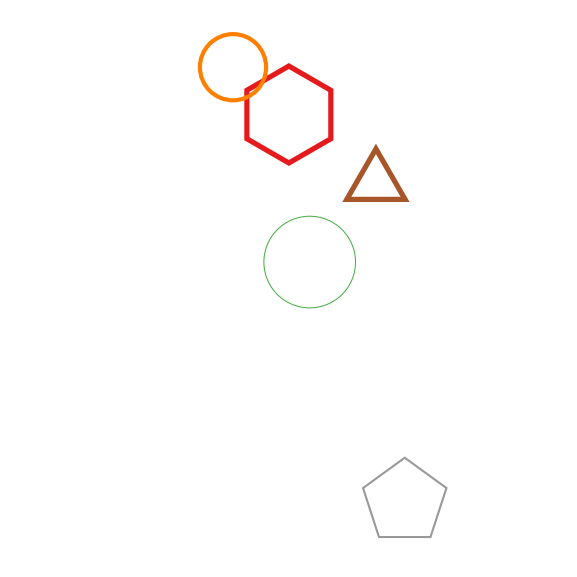[{"shape": "hexagon", "thickness": 2.5, "radius": 0.42, "center": [0.5, 0.801]}, {"shape": "circle", "thickness": 0.5, "radius": 0.4, "center": [0.536, 0.545]}, {"shape": "circle", "thickness": 2, "radius": 0.29, "center": [0.404, 0.883]}, {"shape": "triangle", "thickness": 2.5, "radius": 0.29, "center": [0.651, 0.683]}, {"shape": "pentagon", "thickness": 1, "radius": 0.38, "center": [0.701, 0.131]}]